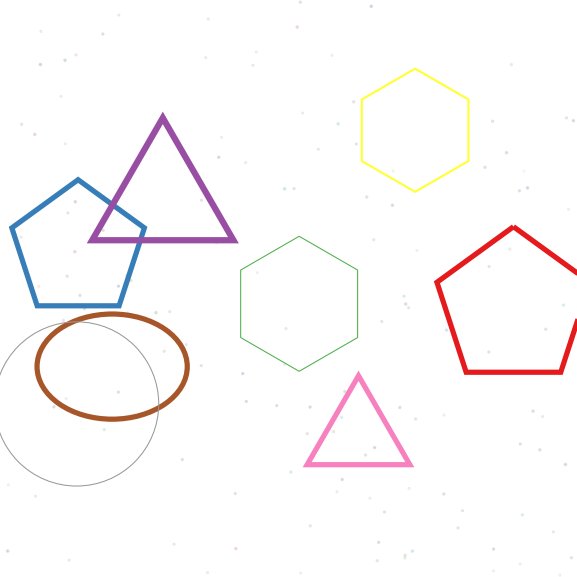[{"shape": "pentagon", "thickness": 2.5, "radius": 0.7, "center": [0.889, 0.467]}, {"shape": "pentagon", "thickness": 2.5, "radius": 0.6, "center": [0.135, 0.567]}, {"shape": "hexagon", "thickness": 0.5, "radius": 0.58, "center": [0.518, 0.473]}, {"shape": "triangle", "thickness": 3, "radius": 0.71, "center": [0.282, 0.654]}, {"shape": "hexagon", "thickness": 1, "radius": 0.53, "center": [0.719, 0.774]}, {"shape": "oval", "thickness": 2.5, "radius": 0.65, "center": [0.194, 0.364]}, {"shape": "triangle", "thickness": 2.5, "radius": 0.51, "center": [0.621, 0.246]}, {"shape": "circle", "thickness": 0.5, "radius": 0.71, "center": [0.133, 0.3]}]